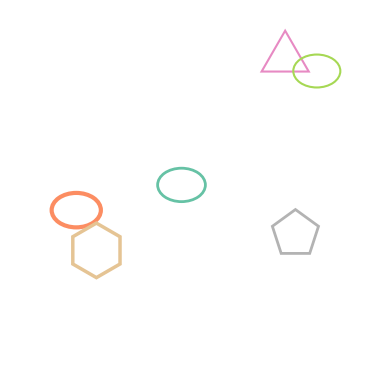[{"shape": "oval", "thickness": 2, "radius": 0.31, "center": [0.471, 0.52]}, {"shape": "oval", "thickness": 3, "radius": 0.32, "center": [0.198, 0.454]}, {"shape": "triangle", "thickness": 1.5, "radius": 0.35, "center": [0.741, 0.85]}, {"shape": "oval", "thickness": 1.5, "radius": 0.31, "center": [0.823, 0.816]}, {"shape": "hexagon", "thickness": 2.5, "radius": 0.35, "center": [0.25, 0.35]}, {"shape": "pentagon", "thickness": 2, "radius": 0.31, "center": [0.767, 0.393]}]